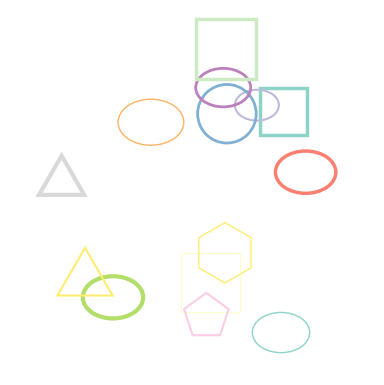[{"shape": "oval", "thickness": 1, "radius": 0.37, "center": [0.73, 0.136]}, {"shape": "square", "thickness": 2.5, "radius": 0.3, "center": [0.736, 0.711]}, {"shape": "square", "thickness": 0.5, "radius": 0.38, "center": [0.547, 0.266]}, {"shape": "oval", "thickness": 1.5, "radius": 0.29, "center": [0.667, 0.727]}, {"shape": "oval", "thickness": 2.5, "radius": 0.39, "center": [0.794, 0.553]}, {"shape": "circle", "thickness": 2, "radius": 0.38, "center": [0.589, 0.705]}, {"shape": "oval", "thickness": 1, "radius": 0.43, "center": [0.392, 0.683]}, {"shape": "oval", "thickness": 3, "radius": 0.39, "center": [0.293, 0.228]}, {"shape": "pentagon", "thickness": 1.5, "radius": 0.3, "center": [0.536, 0.179]}, {"shape": "triangle", "thickness": 3, "radius": 0.34, "center": [0.16, 0.528]}, {"shape": "oval", "thickness": 2, "radius": 0.36, "center": [0.58, 0.772]}, {"shape": "square", "thickness": 2.5, "radius": 0.39, "center": [0.586, 0.872]}, {"shape": "triangle", "thickness": 1.5, "radius": 0.41, "center": [0.221, 0.274]}, {"shape": "hexagon", "thickness": 1, "radius": 0.39, "center": [0.584, 0.344]}]